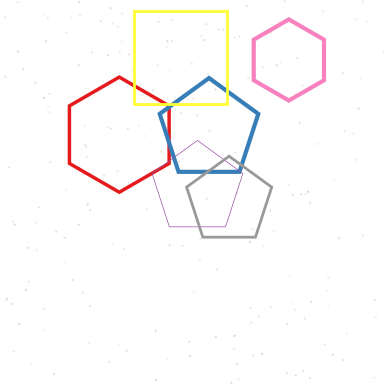[{"shape": "hexagon", "thickness": 2.5, "radius": 0.75, "center": [0.31, 0.65]}, {"shape": "pentagon", "thickness": 3, "radius": 0.67, "center": [0.543, 0.663]}, {"shape": "pentagon", "thickness": 0.5, "radius": 0.62, "center": [0.513, 0.511]}, {"shape": "square", "thickness": 2, "radius": 0.61, "center": [0.469, 0.85]}, {"shape": "hexagon", "thickness": 3, "radius": 0.53, "center": [0.75, 0.844]}, {"shape": "pentagon", "thickness": 2, "radius": 0.58, "center": [0.595, 0.478]}]